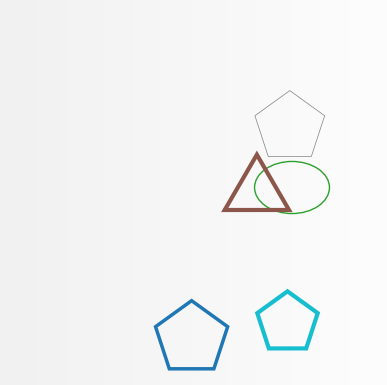[{"shape": "pentagon", "thickness": 2.5, "radius": 0.49, "center": [0.494, 0.121]}, {"shape": "oval", "thickness": 1, "radius": 0.48, "center": [0.754, 0.513]}, {"shape": "triangle", "thickness": 3, "radius": 0.48, "center": [0.663, 0.502]}, {"shape": "pentagon", "thickness": 0.5, "radius": 0.47, "center": [0.748, 0.67]}, {"shape": "pentagon", "thickness": 3, "radius": 0.41, "center": [0.742, 0.161]}]